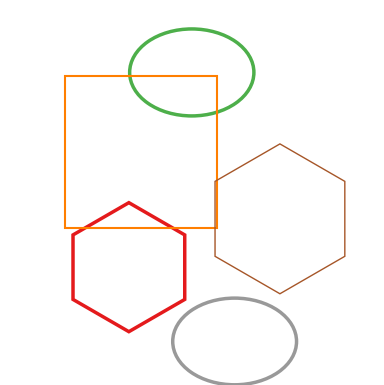[{"shape": "hexagon", "thickness": 2.5, "radius": 0.84, "center": [0.335, 0.306]}, {"shape": "oval", "thickness": 2.5, "radius": 0.81, "center": [0.498, 0.812]}, {"shape": "square", "thickness": 1.5, "radius": 0.99, "center": [0.365, 0.605]}, {"shape": "hexagon", "thickness": 1, "radius": 0.97, "center": [0.727, 0.432]}, {"shape": "oval", "thickness": 2.5, "radius": 0.8, "center": [0.609, 0.113]}]